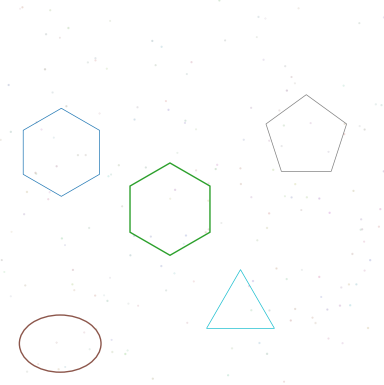[{"shape": "hexagon", "thickness": 0.5, "radius": 0.57, "center": [0.159, 0.604]}, {"shape": "hexagon", "thickness": 1, "radius": 0.6, "center": [0.442, 0.457]}, {"shape": "oval", "thickness": 1, "radius": 0.53, "center": [0.156, 0.108]}, {"shape": "pentagon", "thickness": 0.5, "radius": 0.55, "center": [0.796, 0.644]}, {"shape": "triangle", "thickness": 0.5, "radius": 0.51, "center": [0.625, 0.198]}]